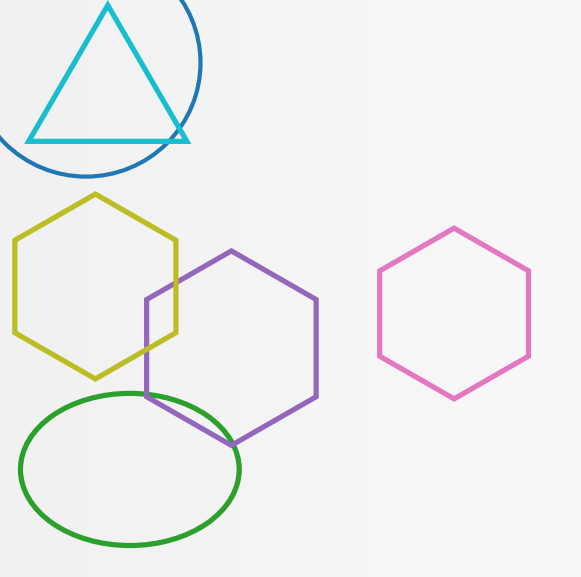[{"shape": "circle", "thickness": 2, "radius": 0.99, "center": [0.148, 0.89]}, {"shape": "oval", "thickness": 2.5, "radius": 0.94, "center": [0.223, 0.186]}, {"shape": "hexagon", "thickness": 2.5, "radius": 0.84, "center": [0.398, 0.396]}, {"shape": "hexagon", "thickness": 2.5, "radius": 0.74, "center": [0.781, 0.456]}, {"shape": "hexagon", "thickness": 2.5, "radius": 0.8, "center": [0.164, 0.503]}, {"shape": "triangle", "thickness": 2.5, "radius": 0.79, "center": [0.185, 0.833]}]